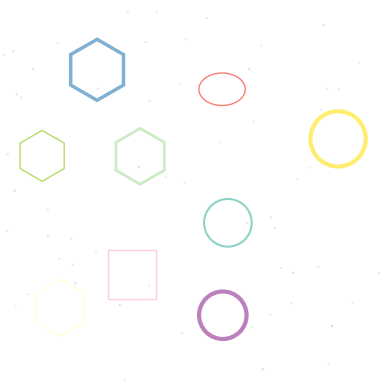[{"shape": "circle", "thickness": 1.5, "radius": 0.31, "center": [0.592, 0.421]}, {"shape": "hexagon", "thickness": 0.5, "radius": 0.37, "center": [0.156, 0.201]}, {"shape": "oval", "thickness": 1, "radius": 0.3, "center": [0.577, 0.768]}, {"shape": "hexagon", "thickness": 2.5, "radius": 0.4, "center": [0.252, 0.819]}, {"shape": "hexagon", "thickness": 1, "radius": 0.33, "center": [0.109, 0.595]}, {"shape": "square", "thickness": 1, "radius": 0.31, "center": [0.343, 0.287]}, {"shape": "circle", "thickness": 3, "radius": 0.31, "center": [0.579, 0.181]}, {"shape": "hexagon", "thickness": 2, "radius": 0.36, "center": [0.364, 0.594]}, {"shape": "circle", "thickness": 3, "radius": 0.36, "center": [0.878, 0.639]}]